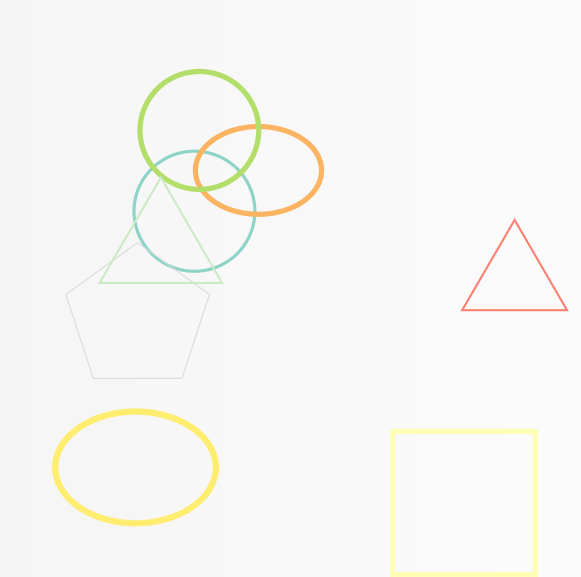[{"shape": "circle", "thickness": 1.5, "radius": 0.52, "center": [0.335, 0.633]}, {"shape": "square", "thickness": 2.5, "radius": 0.62, "center": [0.797, 0.129]}, {"shape": "triangle", "thickness": 1, "radius": 0.52, "center": [0.885, 0.514]}, {"shape": "oval", "thickness": 2.5, "radius": 0.54, "center": [0.445, 0.704]}, {"shape": "circle", "thickness": 2.5, "radius": 0.51, "center": [0.343, 0.773]}, {"shape": "pentagon", "thickness": 0.5, "radius": 0.65, "center": [0.237, 0.449]}, {"shape": "triangle", "thickness": 1, "radius": 0.61, "center": [0.277, 0.57]}, {"shape": "oval", "thickness": 3, "radius": 0.69, "center": [0.233, 0.19]}]